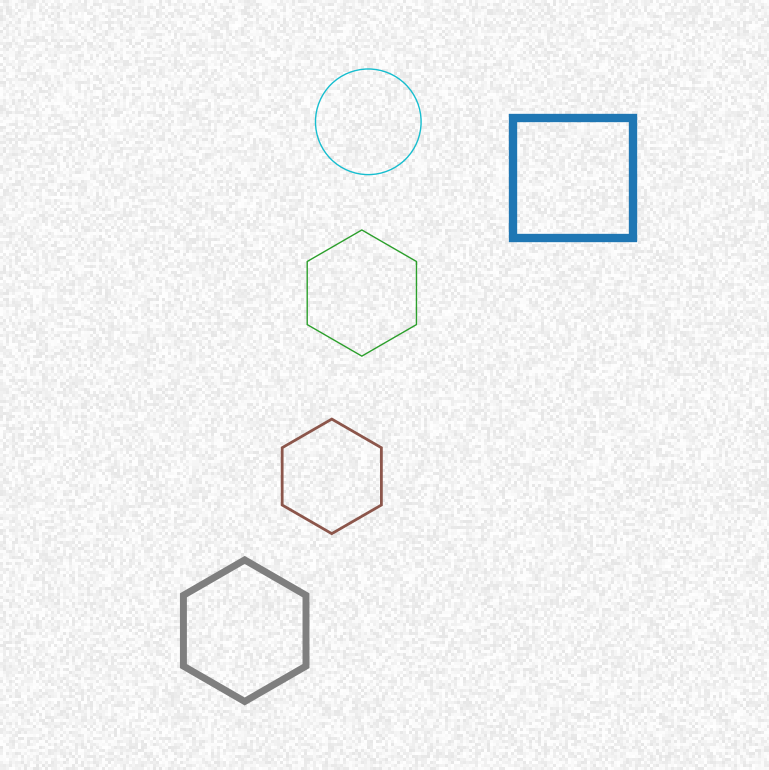[{"shape": "square", "thickness": 3, "radius": 0.39, "center": [0.744, 0.769]}, {"shape": "hexagon", "thickness": 0.5, "radius": 0.41, "center": [0.47, 0.619]}, {"shape": "hexagon", "thickness": 1, "radius": 0.37, "center": [0.431, 0.381]}, {"shape": "hexagon", "thickness": 2.5, "radius": 0.46, "center": [0.318, 0.181]}, {"shape": "circle", "thickness": 0.5, "radius": 0.34, "center": [0.478, 0.842]}]